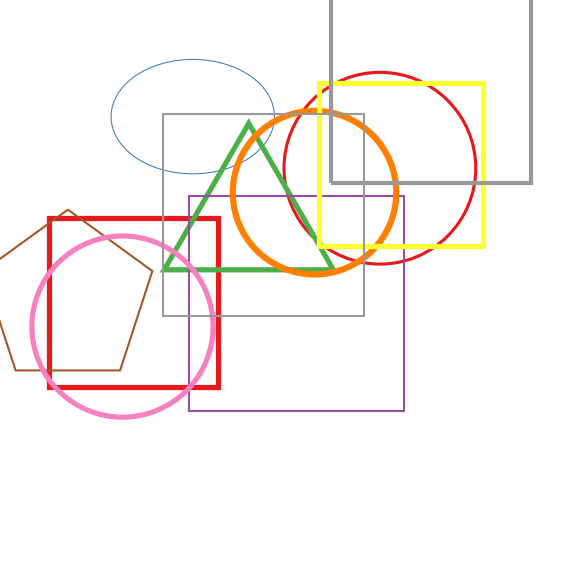[{"shape": "square", "thickness": 2.5, "radius": 0.73, "center": [0.232, 0.475]}, {"shape": "circle", "thickness": 1.5, "radius": 0.83, "center": [0.658, 0.708]}, {"shape": "oval", "thickness": 0.5, "radius": 0.71, "center": [0.334, 0.797]}, {"shape": "triangle", "thickness": 2.5, "radius": 0.85, "center": [0.431, 0.616]}, {"shape": "square", "thickness": 1, "radius": 0.93, "center": [0.513, 0.474]}, {"shape": "circle", "thickness": 3, "radius": 0.71, "center": [0.545, 0.666]}, {"shape": "square", "thickness": 2.5, "radius": 0.71, "center": [0.694, 0.714]}, {"shape": "pentagon", "thickness": 1, "radius": 0.77, "center": [0.117, 0.482]}, {"shape": "circle", "thickness": 2.5, "radius": 0.78, "center": [0.212, 0.434]}, {"shape": "square", "thickness": 2, "radius": 0.87, "center": [0.746, 0.856]}, {"shape": "square", "thickness": 1, "radius": 0.87, "center": [0.456, 0.627]}]